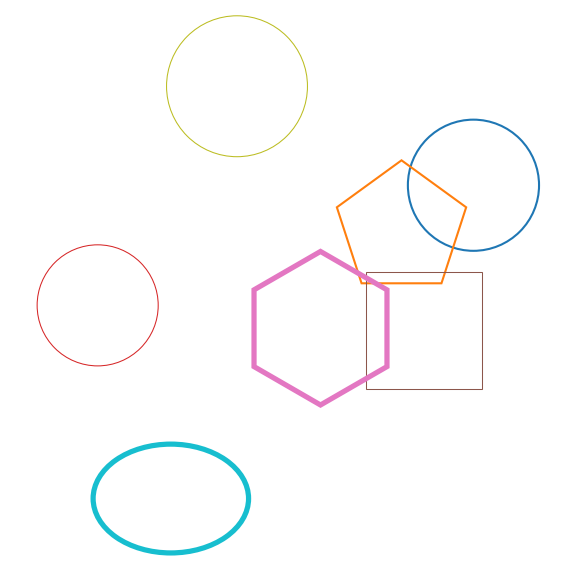[{"shape": "circle", "thickness": 1, "radius": 0.57, "center": [0.82, 0.678]}, {"shape": "pentagon", "thickness": 1, "radius": 0.59, "center": [0.695, 0.604]}, {"shape": "circle", "thickness": 0.5, "radius": 0.52, "center": [0.169, 0.47]}, {"shape": "square", "thickness": 0.5, "radius": 0.5, "center": [0.734, 0.427]}, {"shape": "hexagon", "thickness": 2.5, "radius": 0.66, "center": [0.555, 0.431]}, {"shape": "circle", "thickness": 0.5, "radius": 0.61, "center": [0.41, 0.85]}, {"shape": "oval", "thickness": 2.5, "radius": 0.67, "center": [0.296, 0.136]}]